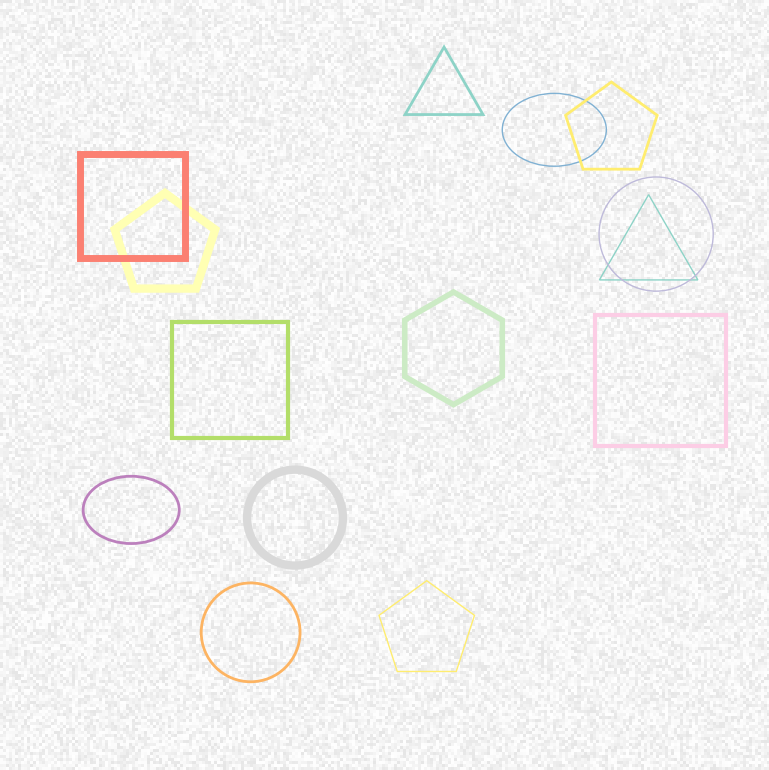[{"shape": "triangle", "thickness": 1, "radius": 0.29, "center": [0.577, 0.88]}, {"shape": "triangle", "thickness": 0.5, "radius": 0.37, "center": [0.842, 0.673]}, {"shape": "pentagon", "thickness": 3, "radius": 0.34, "center": [0.214, 0.681]}, {"shape": "circle", "thickness": 0.5, "radius": 0.37, "center": [0.852, 0.696]}, {"shape": "square", "thickness": 2.5, "radius": 0.34, "center": [0.172, 0.733]}, {"shape": "oval", "thickness": 0.5, "radius": 0.34, "center": [0.72, 0.831]}, {"shape": "circle", "thickness": 1, "radius": 0.32, "center": [0.326, 0.179]}, {"shape": "square", "thickness": 1.5, "radius": 0.38, "center": [0.299, 0.506]}, {"shape": "square", "thickness": 1.5, "radius": 0.42, "center": [0.858, 0.506]}, {"shape": "circle", "thickness": 3, "radius": 0.31, "center": [0.383, 0.328]}, {"shape": "oval", "thickness": 1, "radius": 0.31, "center": [0.17, 0.338]}, {"shape": "hexagon", "thickness": 2, "radius": 0.37, "center": [0.589, 0.548]}, {"shape": "pentagon", "thickness": 1, "radius": 0.31, "center": [0.794, 0.831]}, {"shape": "pentagon", "thickness": 0.5, "radius": 0.33, "center": [0.554, 0.181]}]